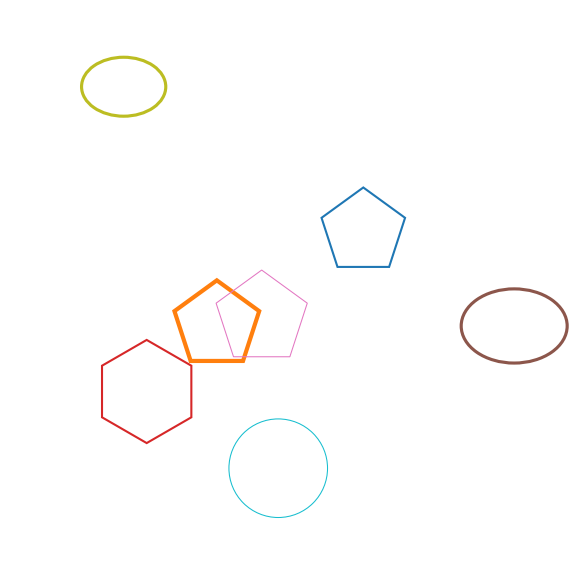[{"shape": "pentagon", "thickness": 1, "radius": 0.38, "center": [0.629, 0.598]}, {"shape": "pentagon", "thickness": 2, "radius": 0.39, "center": [0.375, 0.437]}, {"shape": "hexagon", "thickness": 1, "radius": 0.45, "center": [0.254, 0.321]}, {"shape": "oval", "thickness": 1.5, "radius": 0.46, "center": [0.89, 0.435]}, {"shape": "pentagon", "thickness": 0.5, "radius": 0.41, "center": [0.453, 0.449]}, {"shape": "oval", "thickness": 1.5, "radius": 0.36, "center": [0.214, 0.849]}, {"shape": "circle", "thickness": 0.5, "radius": 0.43, "center": [0.482, 0.188]}]